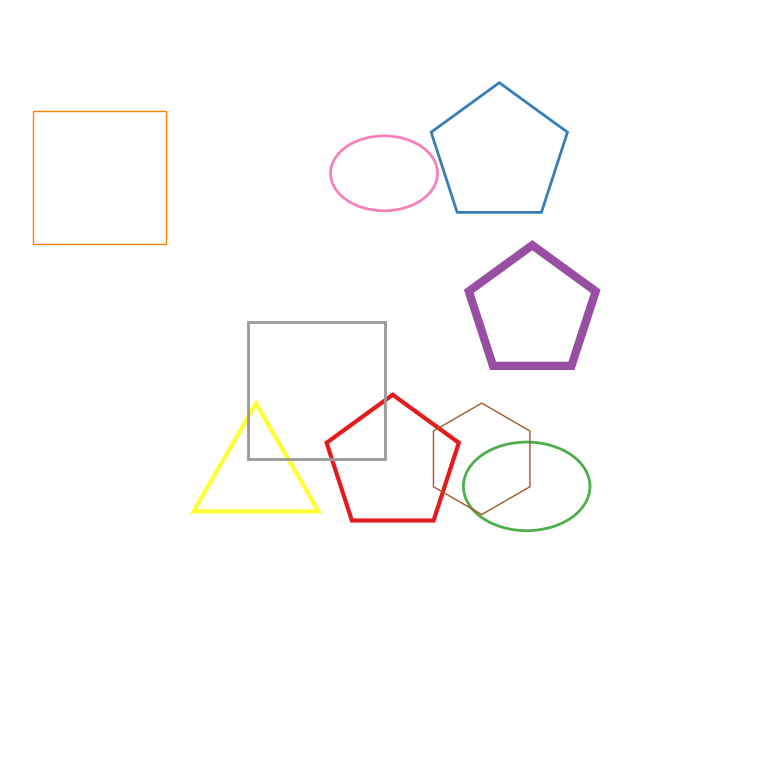[{"shape": "pentagon", "thickness": 1.5, "radius": 0.45, "center": [0.51, 0.397]}, {"shape": "pentagon", "thickness": 1, "radius": 0.47, "center": [0.648, 0.8]}, {"shape": "oval", "thickness": 1, "radius": 0.41, "center": [0.684, 0.368]}, {"shape": "pentagon", "thickness": 3, "radius": 0.43, "center": [0.691, 0.595]}, {"shape": "square", "thickness": 0.5, "radius": 0.43, "center": [0.13, 0.769]}, {"shape": "triangle", "thickness": 1.5, "radius": 0.47, "center": [0.332, 0.383]}, {"shape": "hexagon", "thickness": 0.5, "radius": 0.36, "center": [0.626, 0.404]}, {"shape": "oval", "thickness": 1, "radius": 0.35, "center": [0.499, 0.775]}, {"shape": "square", "thickness": 1, "radius": 0.44, "center": [0.411, 0.492]}]